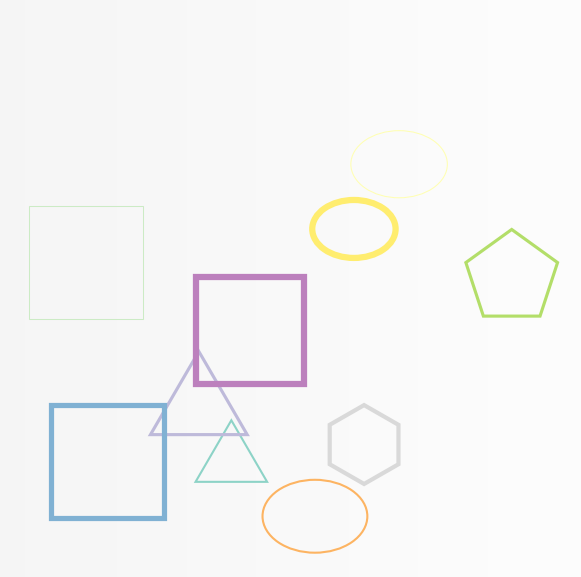[{"shape": "triangle", "thickness": 1, "radius": 0.36, "center": [0.398, 0.2]}, {"shape": "oval", "thickness": 0.5, "radius": 0.42, "center": [0.687, 0.715]}, {"shape": "triangle", "thickness": 1.5, "radius": 0.48, "center": [0.342, 0.295]}, {"shape": "square", "thickness": 2.5, "radius": 0.49, "center": [0.185, 0.2]}, {"shape": "oval", "thickness": 1, "radius": 0.45, "center": [0.542, 0.105]}, {"shape": "pentagon", "thickness": 1.5, "radius": 0.41, "center": [0.88, 0.519]}, {"shape": "hexagon", "thickness": 2, "radius": 0.34, "center": [0.626, 0.229]}, {"shape": "square", "thickness": 3, "radius": 0.46, "center": [0.43, 0.426]}, {"shape": "square", "thickness": 0.5, "radius": 0.49, "center": [0.148, 0.545]}, {"shape": "oval", "thickness": 3, "radius": 0.36, "center": [0.609, 0.603]}]